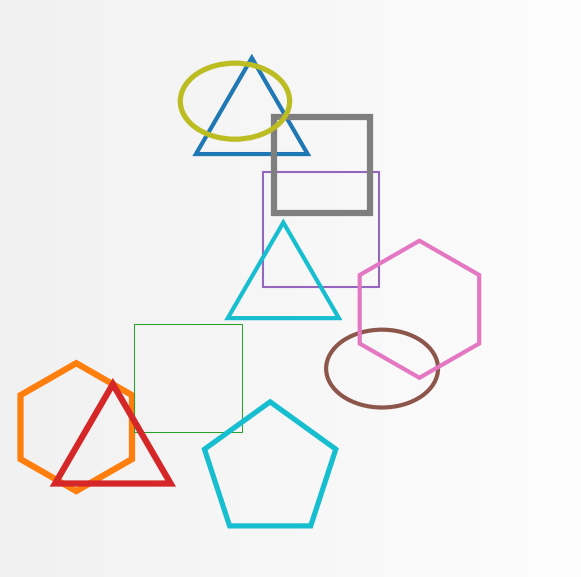[{"shape": "triangle", "thickness": 2, "radius": 0.56, "center": [0.433, 0.788]}, {"shape": "hexagon", "thickness": 3, "radius": 0.55, "center": [0.131, 0.26]}, {"shape": "square", "thickness": 0.5, "radius": 0.47, "center": [0.324, 0.345]}, {"shape": "triangle", "thickness": 3, "radius": 0.57, "center": [0.194, 0.219]}, {"shape": "square", "thickness": 1, "radius": 0.5, "center": [0.552, 0.601]}, {"shape": "oval", "thickness": 2, "radius": 0.48, "center": [0.657, 0.361]}, {"shape": "hexagon", "thickness": 2, "radius": 0.59, "center": [0.722, 0.464]}, {"shape": "square", "thickness": 3, "radius": 0.41, "center": [0.554, 0.713]}, {"shape": "oval", "thickness": 2.5, "radius": 0.47, "center": [0.404, 0.824]}, {"shape": "pentagon", "thickness": 2.5, "radius": 0.59, "center": [0.465, 0.185]}, {"shape": "triangle", "thickness": 2, "radius": 0.55, "center": [0.487, 0.503]}]